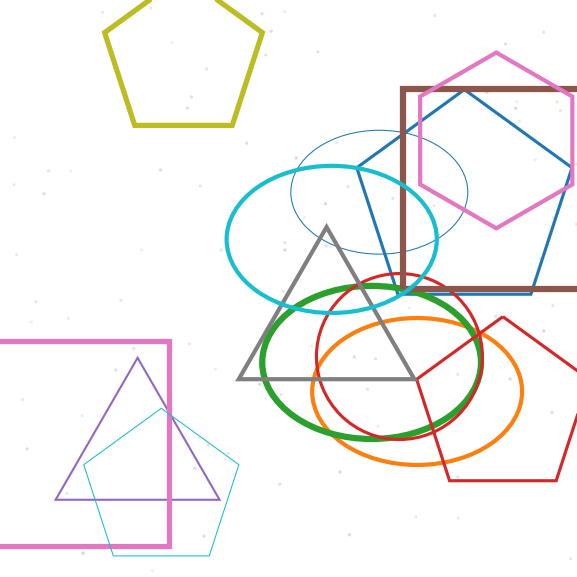[{"shape": "pentagon", "thickness": 1.5, "radius": 0.98, "center": [0.804, 0.648]}, {"shape": "oval", "thickness": 0.5, "radius": 0.77, "center": [0.657, 0.666]}, {"shape": "oval", "thickness": 2, "radius": 0.91, "center": [0.722, 0.321]}, {"shape": "oval", "thickness": 3, "radius": 0.95, "center": [0.644, 0.372]}, {"shape": "circle", "thickness": 1.5, "radius": 0.72, "center": [0.692, 0.382]}, {"shape": "pentagon", "thickness": 1.5, "radius": 0.79, "center": [0.871, 0.294]}, {"shape": "triangle", "thickness": 1, "radius": 0.82, "center": [0.238, 0.216]}, {"shape": "square", "thickness": 3, "radius": 0.87, "center": [0.871, 0.672]}, {"shape": "square", "thickness": 2.5, "radius": 0.89, "center": [0.116, 0.231]}, {"shape": "hexagon", "thickness": 2, "radius": 0.76, "center": [0.859, 0.756]}, {"shape": "triangle", "thickness": 2, "radius": 0.88, "center": [0.565, 0.43]}, {"shape": "pentagon", "thickness": 2.5, "radius": 0.72, "center": [0.318, 0.898]}, {"shape": "pentagon", "thickness": 0.5, "radius": 0.71, "center": [0.279, 0.151]}, {"shape": "oval", "thickness": 2, "radius": 0.91, "center": [0.574, 0.585]}]